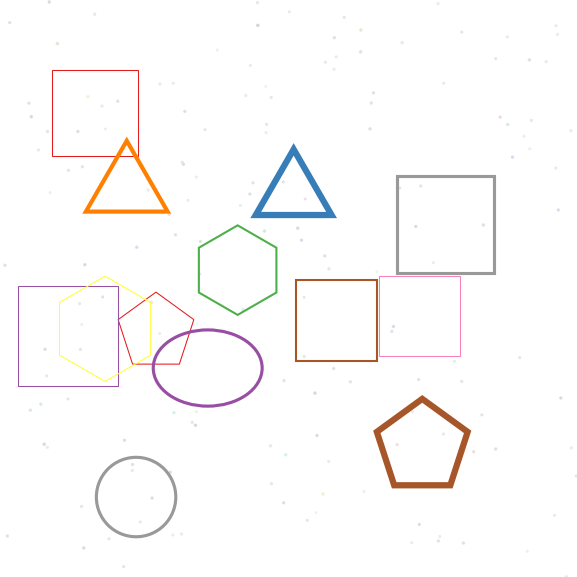[{"shape": "square", "thickness": 0.5, "radius": 0.37, "center": [0.164, 0.804]}, {"shape": "pentagon", "thickness": 0.5, "radius": 0.34, "center": [0.27, 0.424]}, {"shape": "triangle", "thickness": 3, "radius": 0.38, "center": [0.508, 0.665]}, {"shape": "hexagon", "thickness": 1, "radius": 0.39, "center": [0.412, 0.531]}, {"shape": "oval", "thickness": 1.5, "radius": 0.47, "center": [0.36, 0.362]}, {"shape": "square", "thickness": 0.5, "radius": 0.43, "center": [0.118, 0.417]}, {"shape": "triangle", "thickness": 2, "radius": 0.41, "center": [0.219, 0.674]}, {"shape": "hexagon", "thickness": 0.5, "radius": 0.46, "center": [0.182, 0.43]}, {"shape": "pentagon", "thickness": 3, "radius": 0.41, "center": [0.731, 0.226]}, {"shape": "square", "thickness": 1, "radius": 0.35, "center": [0.582, 0.445]}, {"shape": "square", "thickness": 0.5, "radius": 0.35, "center": [0.727, 0.452]}, {"shape": "square", "thickness": 1.5, "radius": 0.42, "center": [0.771, 0.61]}, {"shape": "circle", "thickness": 1.5, "radius": 0.34, "center": [0.236, 0.138]}]